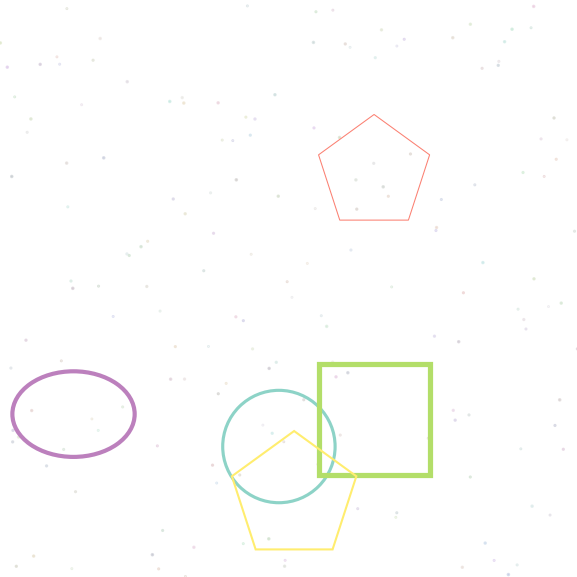[{"shape": "circle", "thickness": 1.5, "radius": 0.49, "center": [0.483, 0.226]}, {"shape": "pentagon", "thickness": 0.5, "radius": 0.51, "center": [0.648, 0.7]}, {"shape": "square", "thickness": 2.5, "radius": 0.48, "center": [0.649, 0.273]}, {"shape": "oval", "thickness": 2, "radius": 0.53, "center": [0.127, 0.282]}, {"shape": "pentagon", "thickness": 1, "radius": 0.57, "center": [0.509, 0.139]}]